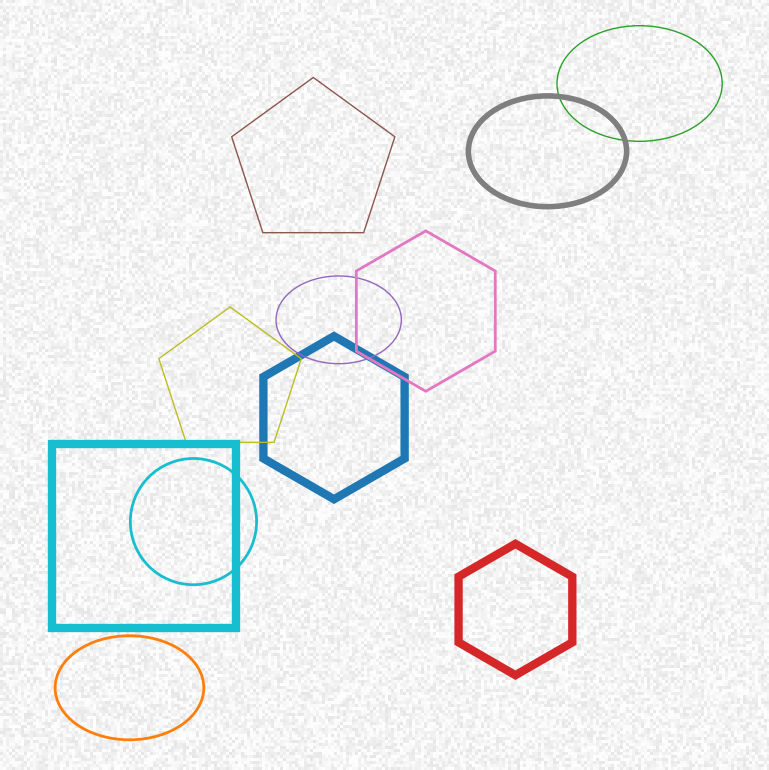[{"shape": "hexagon", "thickness": 3, "radius": 0.53, "center": [0.434, 0.458]}, {"shape": "oval", "thickness": 1, "radius": 0.48, "center": [0.168, 0.107]}, {"shape": "oval", "thickness": 0.5, "radius": 0.54, "center": [0.831, 0.892]}, {"shape": "hexagon", "thickness": 3, "radius": 0.43, "center": [0.669, 0.208]}, {"shape": "oval", "thickness": 0.5, "radius": 0.41, "center": [0.44, 0.585]}, {"shape": "pentagon", "thickness": 0.5, "radius": 0.56, "center": [0.407, 0.788]}, {"shape": "hexagon", "thickness": 1, "radius": 0.52, "center": [0.553, 0.596]}, {"shape": "oval", "thickness": 2, "radius": 0.51, "center": [0.711, 0.804]}, {"shape": "pentagon", "thickness": 0.5, "radius": 0.49, "center": [0.299, 0.504]}, {"shape": "square", "thickness": 3, "radius": 0.6, "center": [0.187, 0.304]}, {"shape": "circle", "thickness": 1, "radius": 0.41, "center": [0.251, 0.323]}]